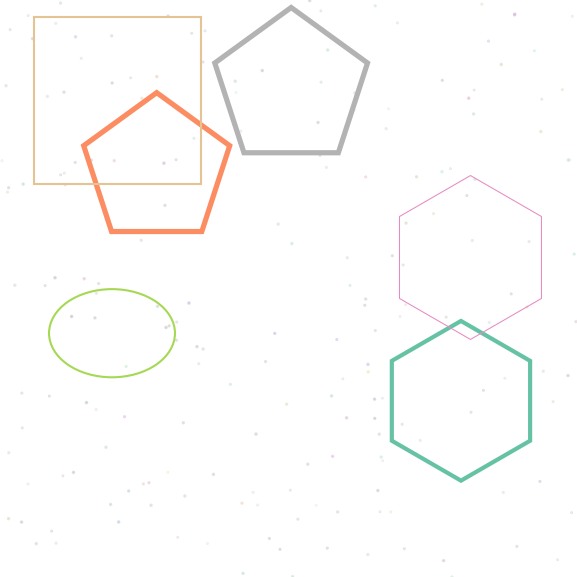[{"shape": "hexagon", "thickness": 2, "radius": 0.69, "center": [0.798, 0.305]}, {"shape": "pentagon", "thickness": 2.5, "radius": 0.66, "center": [0.271, 0.706]}, {"shape": "hexagon", "thickness": 0.5, "radius": 0.71, "center": [0.815, 0.553]}, {"shape": "oval", "thickness": 1, "radius": 0.55, "center": [0.194, 0.422]}, {"shape": "square", "thickness": 1, "radius": 0.72, "center": [0.203, 0.825]}, {"shape": "pentagon", "thickness": 2.5, "radius": 0.7, "center": [0.504, 0.847]}]